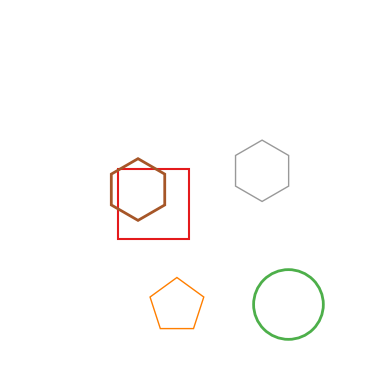[{"shape": "square", "thickness": 1.5, "radius": 0.46, "center": [0.398, 0.47]}, {"shape": "circle", "thickness": 2, "radius": 0.45, "center": [0.749, 0.209]}, {"shape": "pentagon", "thickness": 1, "radius": 0.37, "center": [0.46, 0.206]}, {"shape": "hexagon", "thickness": 2, "radius": 0.4, "center": [0.358, 0.508]}, {"shape": "hexagon", "thickness": 1, "radius": 0.4, "center": [0.681, 0.556]}]